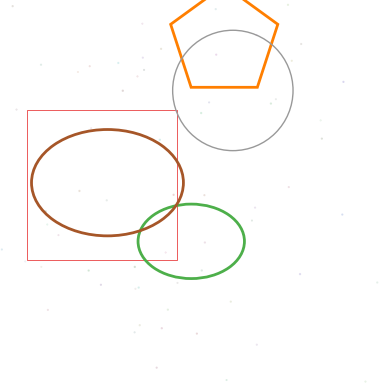[{"shape": "square", "thickness": 0.5, "radius": 0.97, "center": [0.265, 0.519]}, {"shape": "oval", "thickness": 2, "radius": 0.69, "center": [0.497, 0.373]}, {"shape": "pentagon", "thickness": 2, "radius": 0.73, "center": [0.582, 0.892]}, {"shape": "oval", "thickness": 2, "radius": 0.99, "center": [0.279, 0.525]}, {"shape": "circle", "thickness": 1, "radius": 0.78, "center": [0.605, 0.765]}]